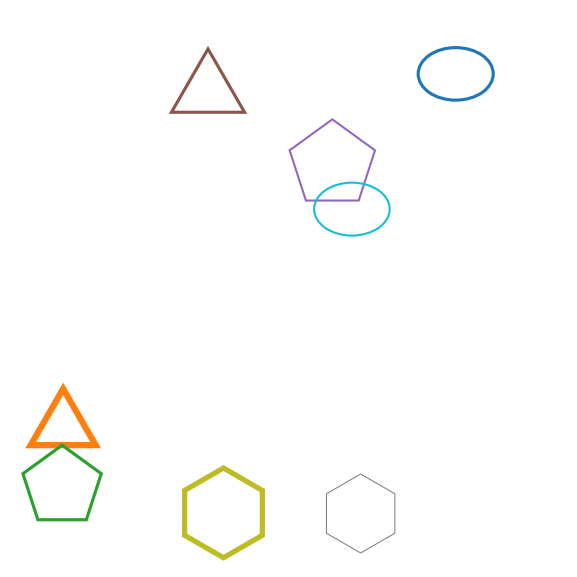[{"shape": "oval", "thickness": 1.5, "radius": 0.32, "center": [0.789, 0.871]}, {"shape": "triangle", "thickness": 3, "radius": 0.33, "center": [0.109, 0.261]}, {"shape": "pentagon", "thickness": 1.5, "radius": 0.36, "center": [0.108, 0.157]}, {"shape": "pentagon", "thickness": 1, "radius": 0.39, "center": [0.575, 0.715]}, {"shape": "triangle", "thickness": 1.5, "radius": 0.37, "center": [0.36, 0.841]}, {"shape": "hexagon", "thickness": 0.5, "radius": 0.34, "center": [0.625, 0.11]}, {"shape": "hexagon", "thickness": 2.5, "radius": 0.39, "center": [0.387, 0.111]}, {"shape": "oval", "thickness": 1, "radius": 0.33, "center": [0.609, 0.637]}]